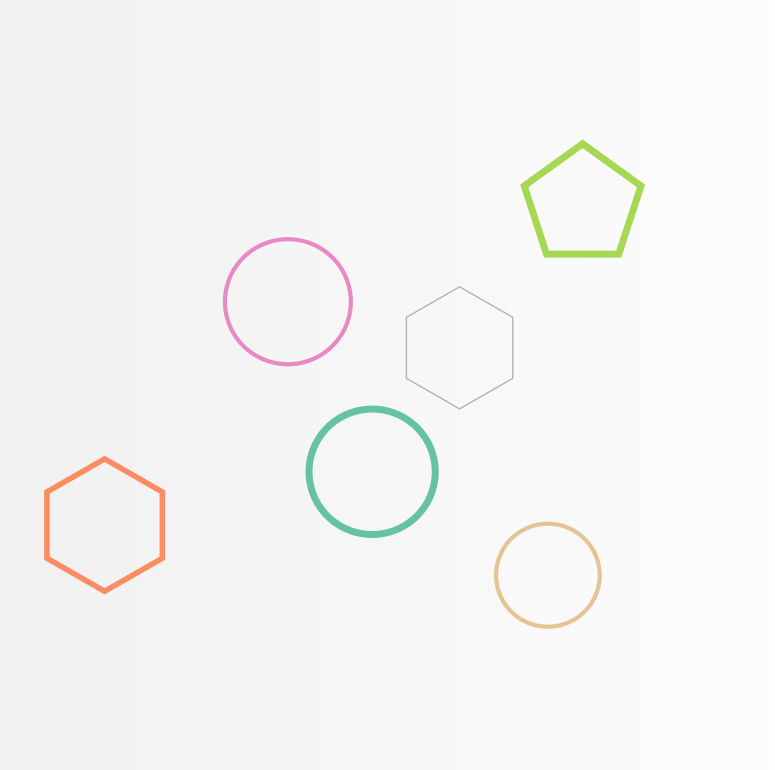[{"shape": "circle", "thickness": 2.5, "radius": 0.41, "center": [0.48, 0.387]}, {"shape": "hexagon", "thickness": 2, "radius": 0.43, "center": [0.135, 0.318]}, {"shape": "circle", "thickness": 1.5, "radius": 0.41, "center": [0.371, 0.608]}, {"shape": "pentagon", "thickness": 2.5, "radius": 0.4, "center": [0.752, 0.734]}, {"shape": "circle", "thickness": 1.5, "radius": 0.33, "center": [0.707, 0.253]}, {"shape": "hexagon", "thickness": 0.5, "radius": 0.4, "center": [0.593, 0.548]}]